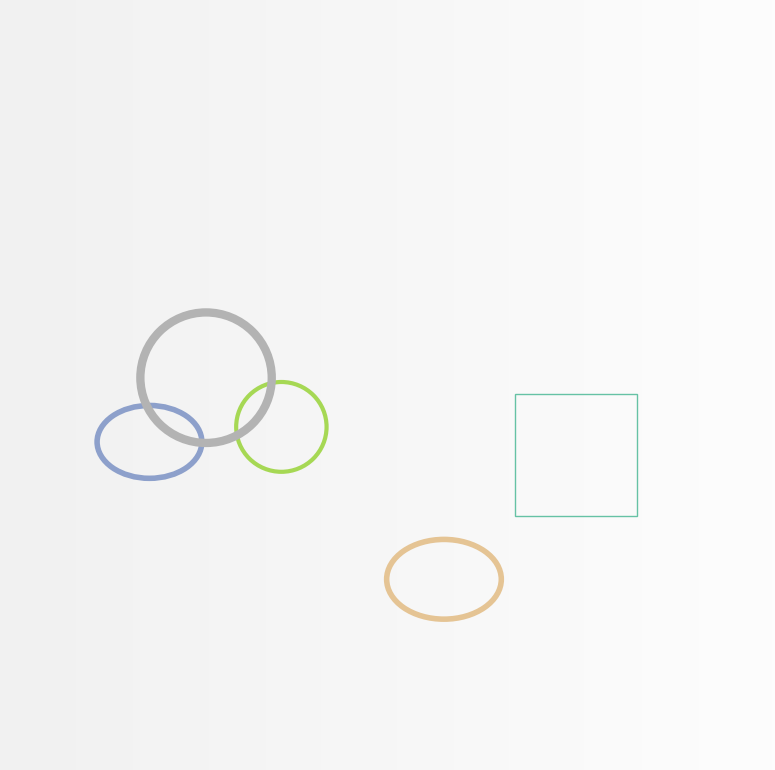[{"shape": "square", "thickness": 0.5, "radius": 0.4, "center": [0.743, 0.409]}, {"shape": "oval", "thickness": 2, "radius": 0.34, "center": [0.193, 0.426]}, {"shape": "circle", "thickness": 1.5, "radius": 0.29, "center": [0.363, 0.446]}, {"shape": "oval", "thickness": 2, "radius": 0.37, "center": [0.573, 0.248]}, {"shape": "circle", "thickness": 3, "radius": 0.42, "center": [0.266, 0.509]}]